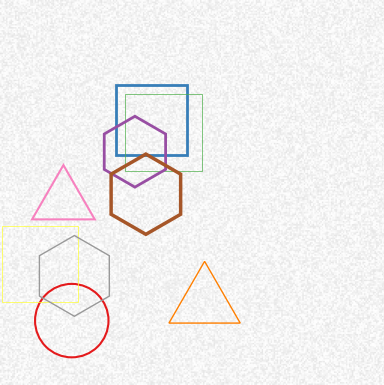[{"shape": "circle", "thickness": 1.5, "radius": 0.48, "center": [0.186, 0.167]}, {"shape": "square", "thickness": 2, "radius": 0.46, "center": [0.393, 0.688]}, {"shape": "square", "thickness": 0.5, "radius": 0.5, "center": [0.426, 0.655]}, {"shape": "hexagon", "thickness": 2, "radius": 0.46, "center": [0.35, 0.606]}, {"shape": "triangle", "thickness": 1, "radius": 0.53, "center": [0.531, 0.214]}, {"shape": "square", "thickness": 0.5, "radius": 0.49, "center": [0.104, 0.314]}, {"shape": "hexagon", "thickness": 2.5, "radius": 0.52, "center": [0.379, 0.496]}, {"shape": "triangle", "thickness": 1.5, "radius": 0.47, "center": [0.165, 0.477]}, {"shape": "hexagon", "thickness": 1, "radius": 0.52, "center": [0.193, 0.283]}]